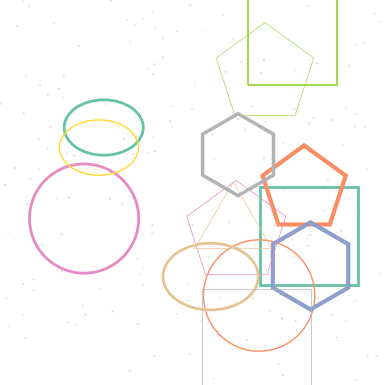[{"shape": "square", "thickness": 2, "radius": 0.63, "center": [0.802, 0.387]}, {"shape": "oval", "thickness": 2, "radius": 0.51, "center": [0.269, 0.669]}, {"shape": "pentagon", "thickness": 3, "radius": 0.57, "center": [0.79, 0.509]}, {"shape": "circle", "thickness": 1, "radius": 0.72, "center": [0.673, 0.232]}, {"shape": "hexagon", "thickness": 3, "radius": 0.57, "center": [0.807, 0.309]}, {"shape": "circle", "thickness": 2, "radius": 0.71, "center": [0.218, 0.432]}, {"shape": "pentagon", "thickness": 0.5, "radius": 0.68, "center": [0.614, 0.396]}, {"shape": "square", "thickness": 1.5, "radius": 0.58, "center": [0.76, 0.895]}, {"shape": "pentagon", "thickness": 0.5, "radius": 0.67, "center": [0.688, 0.808]}, {"shape": "oval", "thickness": 1, "radius": 0.51, "center": [0.257, 0.617]}, {"shape": "triangle", "thickness": 0.5, "radius": 0.58, "center": [0.606, 0.413]}, {"shape": "oval", "thickness": 2, "radius": 0.62, "center": [0.547, 0.282]}, {"shape": "hexagon", "thickness": 2.5, "radius": 0.53, "center": [0.618, 0.598]}, {"shape": "square", "thickness": 0.5, "radius": 0.7, "center": [0.667, 0.108]}]